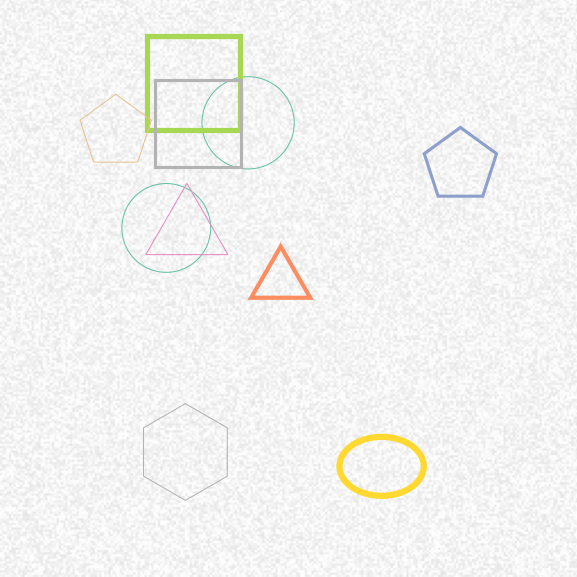[{"shape": "circle", "thickness": 0.5, "radius": 0.4, "center": [0.43, 0.786]}, {"shape": "circle", "thickness": 0.5, "radius": 0.38, "center": [0.288, 0.604]}, {"shape": "triangle", "thickness": 2, "radius": 0.3, "center": [0.486, 0.513]}, {"shape": "pentagon", "thickness": 1.5, "radius": 0.33, "center": [0.797, 0.713]}, {"shape": "triangle", "thickness": 0.5, "radius": 0.41, "center": [0.324, 0.599]}, {"shape": "square", "thickness": 2.5, "radius": 0.4, "center": [0.335, 0.855]}, {"shape": "oval", "thickness": 3, "radius": 0.36, "center": [0.661, 0.192]}, {"shape": "pentagon", "thickness": 0.5, "radius": 0.32, "center": [0.2, 0.771]}, {"shape": "hexagon", "thickness": 0.5, "radius": 0.42, "center": [0.321, 0.216]}, {"shape": "square", "thickness": 1.5, "radius": 0.38, "center": [0.343, 0.785]}]